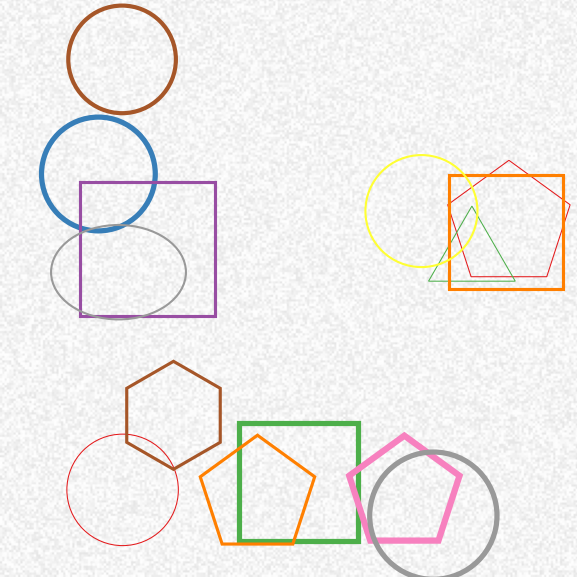[{"shape": "circle", "thickness": 0.5, "radius": 0.48, "center": [0.212, 0.151]}, {"shape": "pentagon", "thickness": 0.5, "radius": 0.56, "center": [0.881, 0.61]}, {"shape": "circle", "thickness": 2.5, "radius": 0.49, "center": [0.17, 0.698]}, {"shape": "square", "thickness": 2.5, "radius": 0.51, "center": [0.517, 0.165]}, {"shape": "triangle", "thickness": 0.5, "radius": 0.43, "center": [0.817, 0.556]}, {"shape": "square", "thickness": 1.5, "radius": 0.58, "center": [0.256, 0.568]}, {"shape": "square", "thickness": 1.5, "radius": 0.49, "center": [0.876, 0.597]}, {"shape": "pentagon", "thickness": 1.5, "radius": 0.52, "center": [0.446, 0.141]}, {"shape": "circle", "thickness": 1, "radius": 0.48, "center": [0.73, 0.634]}, {"shape": "circle", "thickness": 2, "radius": 0.47, "center": [0.211, 0.896]}, {"shape": "hexagon", "thickness": 1.5, "radius": 0.47, "center": [0.3, 0.28]}, {"shape": "pentagon", "thickness": 3, "radius": 0.5, "center": [0.7, 0.144]}, {"shape": "circle", "thickness": 2.5, "radius": 0.55, "center": [0.75, 0.106]}, {"shape": "oval", "thickness": 1, "radius": 0.58, "center": [0.205, 0.528]}]